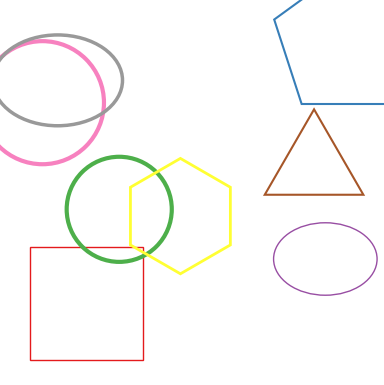[{"shape": "square", "thickness": 1, "radius": 0.73, "center": [0.225, 0.212]}, {"shape": "pentagon", "thickness": 1.5, "radius": 0.98, "center": [0.899, 0.889]}, {"shape": "circle", "thickness": 3, "radius": 0.68, "center": [0.31, 0.456]}, {"shape": "oval", "thickness": 1, "radius": 0.67, "center": [0.845, 0.327]}, {"shape": "hexagon", "thickness": 2, "radius": 0.75, "center": [0.469, 0.439]}, {"shape": "triangle", "thickness": 1.5, "radius": 0.74, "center": [0.816, 0.568]}, {"shape": "circle", "thickness": 3, "radius": 0.8, "center": [0.11, 0.733]}, {"shape": "oval", "thickness": 2.5, "radius": 0.84, "center": [0.15, 0.791]}]